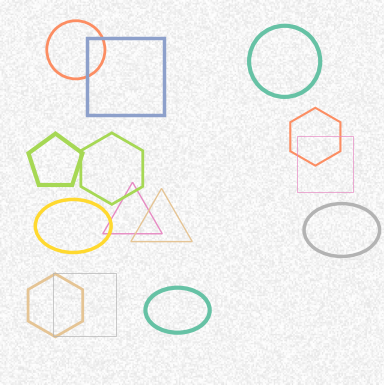[{"shape": "circle", "thickness": 3, "radius": 0.46, "center": [0.739, 0.841]}, {"shape": "oval", "thickness": 3, "radius": 0.42, "center": [0.461, 0.194]}, {"shape": "hexagon", "thickness": 1.5, "radius": 0.38, "center": [0.819, 0.645]}, {"shape": "circle", "thickness": 2, "radius": 0.38, "center": [0.197, 0.871]}, {"shape": "square", "thickness": 2.5, "radius": 0.5, "center": [0.325, 0.801]}, {"shape": "square", "thickness": 0.5, "radius": 0.37, "center": [0.844, 0.575]}, {"shape": "triangle", "thickness": 1, "radius": 0.45, "center": [0.344, 0.437]}, {"shape": "pentagon", "thickness": 3, "radius": 0.37, "center": [0.144, 0.579]}, {"shape": "hexagon", "thickness": 2, "radius": 0.46, "center": [0.29, 0.562]}, {"shape": "oval", "thickness": 2.5, "radius": 0.49, "center": [0.19, 0.413]}, {"shape": "triangle", "thickness": 1, "radius": 0.46, "center": [0.42, 0.418]}, {"shape": "hexagon", "thickness": 2, "radius": 0.41, "center": [0.144, 0.207]}, {"shape": "oval", "thickness": 2.5, "radius": 0.49, "center": [0.888, 0.403]}, {"shape": "square", "thickness": 0.5, "radius": 0.41, "center": [0.219, 0.209]}]